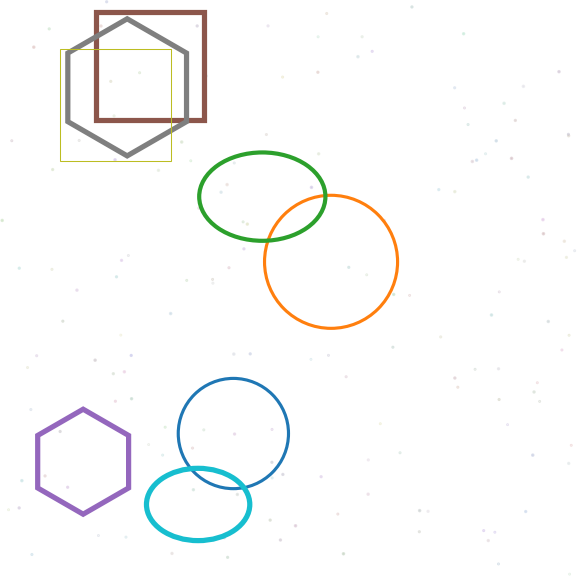[{"shape": "circle", "thickness": 1.5, "radius": 0.48, "center": [0.404, 0.248]}, {"shape": "circle", "thickness": 1.5, "radius": 0.58, "center": [0.573, 0.546]}, {"shape": "oval", "thickness": 2, "radius": 0.55, "center": [0.454, 0.659]}, {"shape": "hexagon", "thickness": 2.5, "radius": 0.45, "center": [0.144, 0.2]}, {"shape": "square", "thickness": 2.5, "radius": 0.47, "center": [0.26, 0.885]}, {"shape": "hexagon", "thickness": 2.5, "radius": 0.59, "center": [0.22, 0.848]}, {"shape": "square", "thickness": 0.5, "radius": 0.48, "center": [0.2, 0.818]}, {"shape": "oval", "thickness": 2.5, "radius": 0.45, "center": [0.343, 0.126]}]